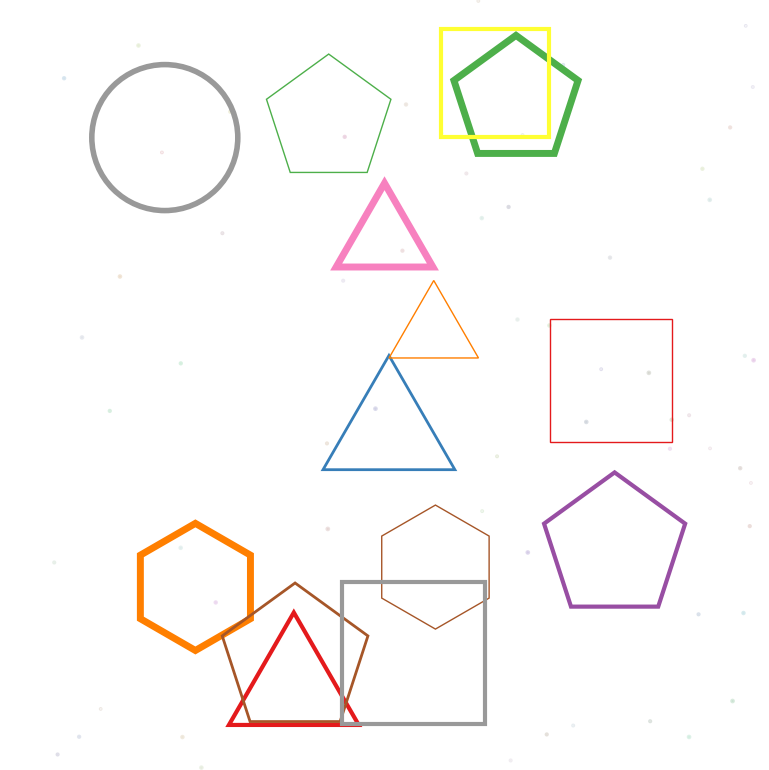[{"shape": "triangle", "thickness": 1.5, "radius": 0.49, "center": [0.382, 0.107]}, {"shape": "square", "thickness": 0.5, "radius": 0.4, "center": [0.794, 0.505]}, {"shape": "triangle", "thickness": 1, "radius": 0.49, "center": [0.505, 0.439]}, {"shape": "pentagon", "thickness": 2.5, "radius": 0.42, "center": [0.67, 0.869]}, {"shape": "pentagon", "thickness": 0.5, "radius": 0.42, "center": [0.427, 0.845]}, {"shape": "pentagon", "thickness": 1.5, "radius": 0.48, "center": [0.798, 0.29]}, {"shape": "triangle", "thickness": 0.5, "radius": 0.34, "center": [0.563, 0.569]}, {"shape": "hexagon", "thickness": 2.5, "radius": 0.41, "center": [0.254, 0.238]}, {"shape": "square", "thickness": 1.5, "radius": 0.35, "center": [0.643, 0.892]}, {"shape": "hexagon", "thickness": 0.5, "radius": 0.4, "center": [0.565, 0.264]}, {"shape": "pentagon", "thickness": 1, "radius": 0.5, "center": [0.383, 0.143]}, {"shape": "triangle", "thickness": 2.5, "radius": 0.36, "center": [0.499, 0.69]}, {"shape": "square", "thickness": 1.5, "radius": 0.46, "center": [0.537, 0.152]}, {"shape": "circle", "thickness": 2, "radius": 0.47, "center": [0.214, 0.821]}]